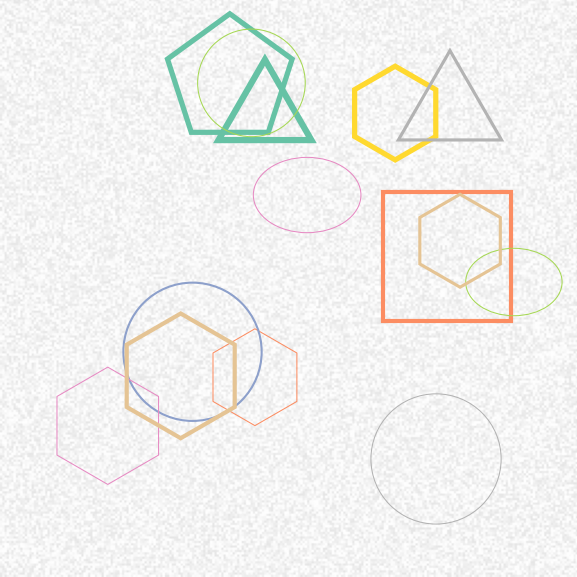[{"shape": "triangle", "thickness": 3, "radius": 0.46, "center": [0.459, 0.803]}, {"shape": "pentagon", "thickness": 2.5, "radius": 0.57, "center": [0.398, 0.862]}, {"shape": "hexagon", "thickness": 0.5, "radius": 0.42, "center": [0.441, 0.346]}, {"shape": "square", "thickness": 2, "radius": 0.56, "center": [0.774, 0.555]}, {"shape": "circle", "thickness": 1, "radius": 0.6, "center": [0.333, 0.39]}, {"shape": "hexagon", "thickness": 0.5, "radius": 0.51, "center": [0.187, 0.262]}, {"shape": "oval", "thickness": 0.5, "radius": 0.47, "center": [0.532, 0.661]}, {"shape": "oval", "thickness": 0.5, "radius": 0.42, "center": [0.89, 0.511]}, {"shape": "circle", "thickness": 0.5, "radius": 0.47, "center": [0.435, 0.856]}, {"shape": "hexagon", "thickness": 2.5, "radius": 0.41, "center": [0.684, 0.803]}, {"shape": "hexagon", "thickness": 2, "radius": 0.54, "center": [0.313, 0.348]}, {"shape": "hexagon", "thickness": 1.5, "radius": 0.4, "center": [0.797, 0.582]}, {"shape": "circle", "thickness": 0.5, "radius": 0.56, "center": [0.755, 0.204]}, {"shape": "triangle", "thickness": 1.5, "radius": 0.52, "center": [0.779, 0.808]}]